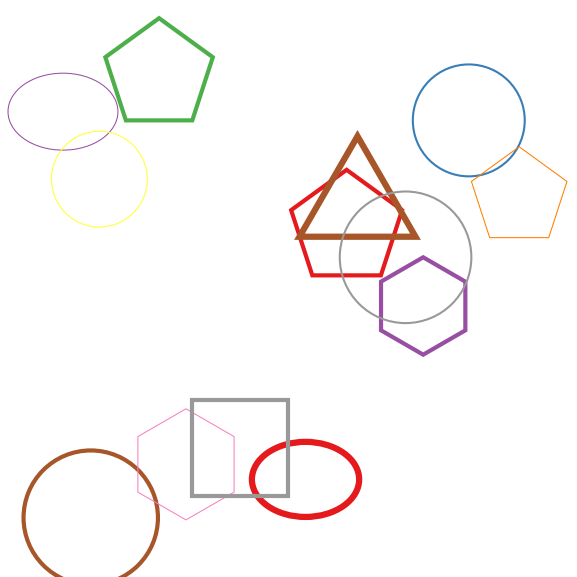[{"shape": "oval", "thickness": 3, "radius": 0.46, "center": [0.529, 0.169]}, {"shape": "pentagon", "thickness": 2, "radius": 0.51, "center": [0.6, 0.604]}, {"shape": "circle", "thickness": 1, "radius": 0.48, "center": [0.812, 0.791]}, {"shape": "pentagon", "thickness": 2, "radius": 0.49, "center": [0.275, 0.87]}, {"shape": "oval", "thickness": 0.5, "radius": 0.48, "center": [0.109, 0.806]}, {"shape": "hexagon", "thickness": 2, "radius": 0.42, "center": [0.733, 0.469]}, {"shape": "pentagon", "thickness": 0.5, "radius": 0.43, "center": [0.899, 0.658]}, {"shape": "circle", "thickness": 0.5, "radius": 0.41, "center": [0.172, 0.689]}, {"shape": "circle", "thickness": 2, "radius": 0.58, "center": [0.157, 0.103]}, {"shape": "triangle", "thickness": 3, "radius": 0.58, "center": [0.619, 0.647]}, {"shape": "hexagon", "thickness": 0.5, "radius": 0.48, "center": [0.322, 0.195]}, {"shape": "square", "thickness": 2, "radius": 0.41, "center": [0.416, 0.223]}, {"shape": "circle", "thickness": 1, "radius": 0.57, "center": [0.702, 0.554]}]